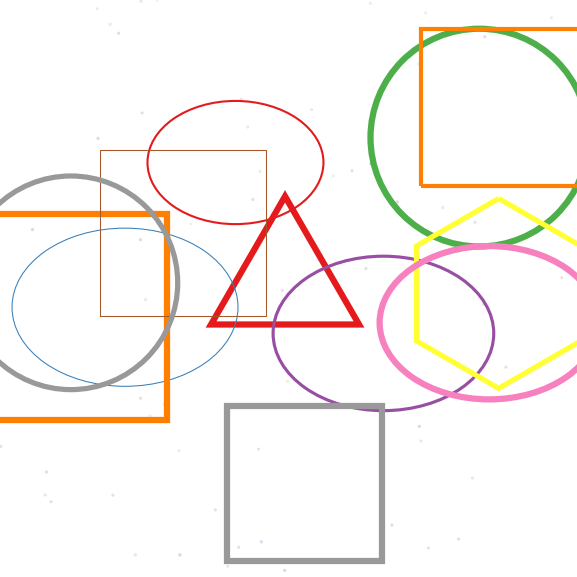[{"shape": "triangle", "thickness": 3, "radius": 0.74, "center": [0.494, 0.511]}, {"shape": "oval", "thickness": 1, "radius": 0.76, "center": [0.408, 0.718]}, {"shape": "oval", "thickness": 0.5, "radius": 0.98, "center": [0.216, 0.467]}, {"shape": "circle", "thickness": 3, "radius": 0.94, "center": [0.83, 0.761]}, {"shape": "oval", "thickness": 1.5, "radius": 0.96, "center": [0.664, 0.422]}, {"shape": "square", "thickness": 3, "radius": 0.9, "center": [0.111, 0.45]}, {"shape": "square", "thickness": 2, "radius": 0.68, "center": [0.865, 0.812]}, {"shape": "hexagon", "thickness": 2.5, "radius": 0.82, "center": [0.864, 0.491]}, {"shape": "square", "thickness": 0.5, "radius": 0.72, "center": [0.317, 0.595]}, {"shape": "oval", "thickness": 3, "radius": 0.95, "center": [0.847, 0.44]}, {"shape": "circle", "thickness": 2.5, "radius": 0.92, "center": [0.123, 0.509]}, {"shape": "square", "thickness": 3, "radius": 0.67, "center": [0.527, 0.162]}]